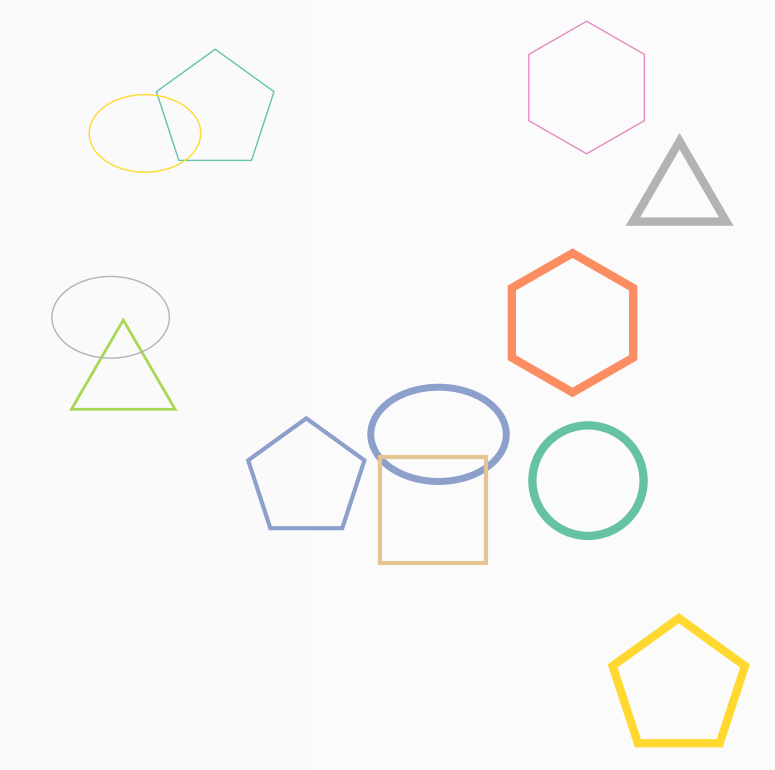[{"shape": "circle", "thickness": 3, "radius": 0.36, "center": [0.759, 0.376]}, {"shape": "pentagon", "thickness": 0.5, "radius": 0.4, "center": [0.278, 0.856]}, {"shape": "hexagon", "thickness": 3, "radius": 0.45, "center": [0.739, 0.581]}, {"shape": "oval", "thickness": 2.5, "radius": 0.44, "center": [0.566, 0.436]}, {"shape": "pentagon", "thickness": 1.5, "radius": 0.39, "center": [0.395, 0.378]}, {"shape": "hexagon", "thickness": 0.5, "radius": 0.43, "center": [0.757, 0.886]}, {"shape": "triangle", "thickness": 1, "radius": 0.39, "center": [0.159, 0.507]}, {"shape": "oval", "thickness": 0.5, "radius": 0.36, "center": [0.187, 0.827]}, {"shape": "pentagon", "thickness": 3, "radius": 0.45, "center": [0.876, 0.107]}, {"shape": "square", "thickness": 1.5, "radius": 0.34, "center": [0.559, 0.338]}, {"shape": "triangle", "thickness": 3, "radius": 0.35, "center": [0.877, 0.747]}, {"shape": "oval", "thickness": 0.5, "radius": 0.38, "center": [0.143, 0.588]}]